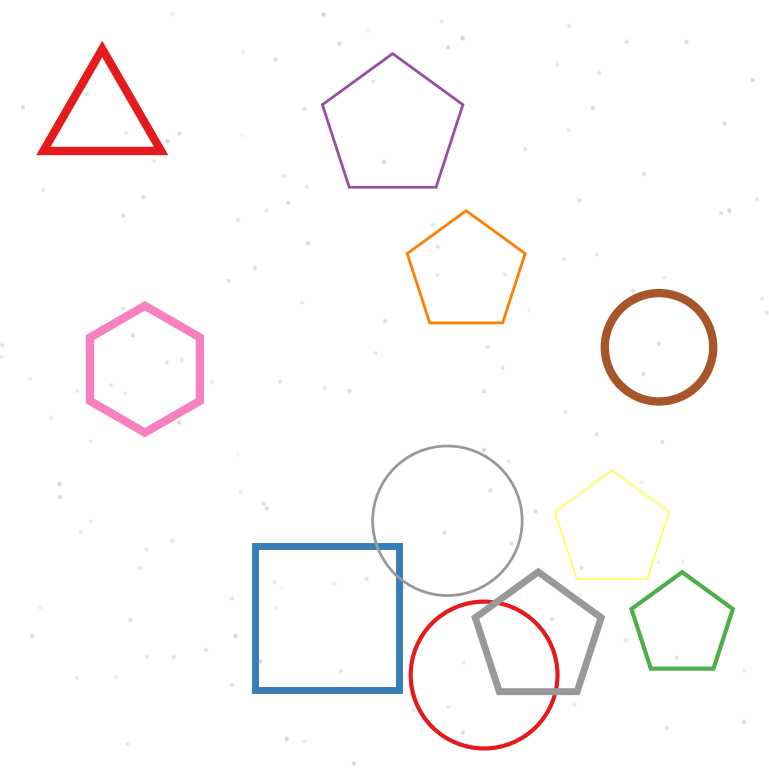[{"shape": "triangle", "thickness": 3, "radius": 0.44, "center": [0.133, 0.848]}, {"shape": "circle", "thickness": 1.5, "radius": 0.48, "center": [0.629, 0.123]}, {"shape": "square", "thickness": 2.5, "radius": 0.47, "center": [0.425, 0.197]}, {"shape": "pentagon", "thickness": 1.5, "radius": 0.35, "center": [0.886, 0.188]}, {"shape": "pentagon", "thickness": 1, "radius": 0.48, "center": [0.51, 0.834]}, {"shape": "pentagon", "thickness": 1, "radius": 0.4, "center": [0.605, 0.646]}, {"shape": "pentagon", "thickness": 0.5, "radius": 0.39, "center": [0.795, 0.311]}, {"shape": "circle", "thickness": 3, "radius": 0.35, "center": [0.856, 0.549]}, {"shape": "hexagon", "thickness": 3, "radius": 0.41, "center": [0.188, 0.521]}, {"shape": "pentagon", "thickness": 2.5, "radius": 0.43, "center": [0.699, 0.171]}, {"shape": "circle", "thickness": 1, "radius": 0.49, "center": [0.581, 0.324]}]